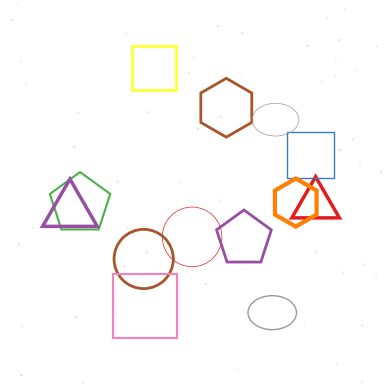[{"shape": "circle", "thickness": 0.5, "radius": 0.39, "center": [0.499, 0.385]}, {"shape": "triangle", "thickness": 2.5, "radius": 0.36, "center": [0.82, 0.47]}, {"shape": "square", "thickness": 1, "radius": 0.3, "center": [0.807, 0.598]}, {"shape": "pentagon", "thickness": 1.5, "radius": 0.41, "center": [0.208, 0.471]}, {"shape": "triangle", "thickness": 2.5, "radius": 0.41, "center": [0.182, 0.453]}, {"shape": "pentagon", "thickness": 2, "radius": 0.37, "center": [0.634, 0.38]}, {"shape": "hexagon", "thickness": 3, "radius": 0.31, "center": [0.768, 0.474]}, {"shape": "square", "thickness": 2, "radius": 0.29, "center": [0.4, 0.823]}, {"shape": "hexagon", "thickness": 2, "radius": 0.38, "center": [0.588, 0.72]}, {"shape": "circle", "thickness": 2, "radius": 0.38, "center": [0.373, 0.327]}, {"shape": "square", "thickness": 1.5, "radius": 0.42, "center": [0.376, 0.206]}, {"shape": "oval", "thickness": 1, "radius": 0.32, "center": [0.707, 0.188]}, {"shape": "oval", "thickness": 0.5, "radius": 0.3, "center": [0.716, 0.689]}]